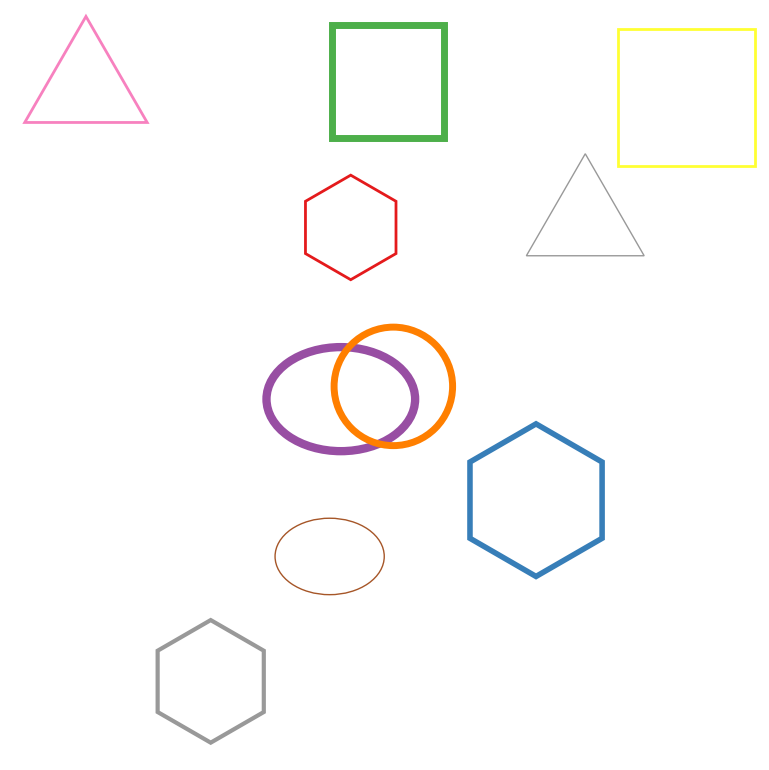[{"shape": "hexagon", "thickness": 1, "radius": 0.34, "center": [0.455, 0.705]}, {"shape": "hexagon", "thickness": 2, "radius": 0.5, "center": [0.696, 0.35]}, {"shape": "square", "thickness": 2.5, "radius": 0.37, "center": [0.504, 0.894]}, {"shape": "oval", "thickness": 3, "radius": 0.48, "center": [0.443, 0.482]}, {"shape": "circle", "thickness": 2.5, "radius": 0.38, "center": [0.511, 0.498]}, {"shape": "square", "thickness": 1, "radius": 0.44, "center": [0.892, 0.874]}, {"shape": "oval", "thickness": 0.5, "radius": 0.35, "center": [0.428, 0.277]}, {"shape": "triangle", "thickness": 1, "radius": 0.46, "center": [0.112, 0.887]}, {"shape": "hexagon", "thickness": 1.5, "radius": 0.4, "center": [0.274, 0.115]}, {"shape": "triangle", "thickness": 0.5, "radius": 0.44, "center": [0.76, 0.712]}]